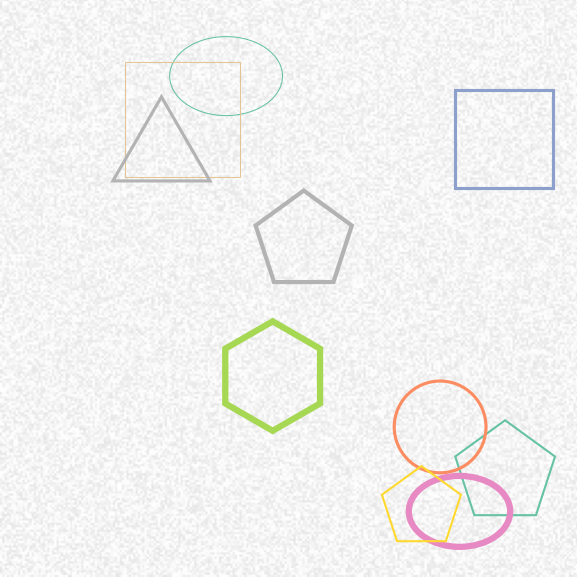[{"shape": "oval", "thickness": 0.5, "radius": 0.49, "center": [0.391, 0.867]}, {"shape": "pentagon", "thickness": 1, "radius": 0.45, "center": [0.875, 0.181]}, {"shape": "circle", "thickness": 1.5, "radius": 0.4, "center": [0.762, 0.26]}, {"shape": "square", "thickness": 1.5, "radius": 0.42, "center": [0.873, 0.759]}, {"shape": "oval", "thickness": 3, "radius": 0.44, "center": [0.796, 0.114]}, {"shape": "hexagon", "thickness": 3, "radius": 0.47, "center": [0.472, 0.348]}, {"shape": "pentagon", "thickness": 1, "radius": 0.36, "center": [0.73, 0.12]}, {"shape": "square", "thickness": 0.5, "radius": 0.5, "center": [0.316, 0.792]}, {"shape": "pentagon", "thickness": 2, "radius": 0.44, "center": [0.526, 0.582]}, {"shape": "triangle", "thickness": 1.5, "radius": 0.49, "center": [0.28, 0.734]}]